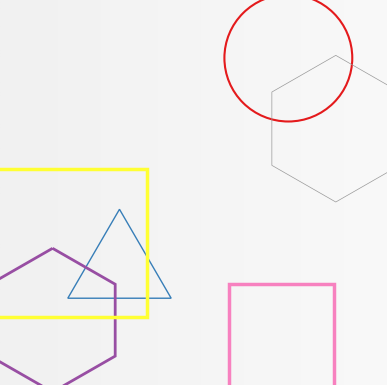[{"shape": "circle", "thickness": 1.5, "radius": 0.82, "center": [0.744, 0.849]}, {"shape": "triangle", "thickness": 1, "radius": 0.77, "center": [0.308, 0.302]}, {"shape": "hexagon", "thickness": 2, "radius": 0.93, "center": [0.136, 0.168]}, {"shape": "square", "thickness": 2.5, "radius": 0.96, "center": [0.188, 0.369]}, {"shape": "square", "thickness": 2.5, "radius": 0.67, "center": [0.726, 0.128]}, {"shape": "hexagon", "thickness": 0.5, "radius": 0.95, "center": [0.867, 0.666]}]